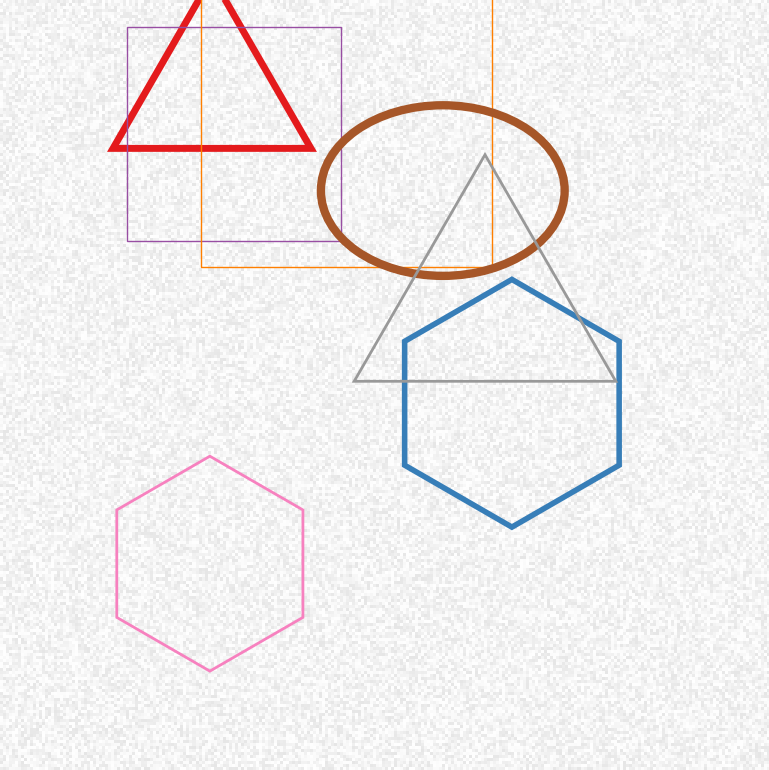[{"shape": "triangle", "thickness": 2.5, "radius": 0.74, "center": [0.275, 0.881]}, {"shape": "hexagon", "thickness": 2, "radius": 0.8, "center": [0.665, 0.476]}, {"shape": "square", "thickness": 0.5, "radius": 0.69, "center": [0.304, 0.826]}, {"shape": "square", "thickness": 0.5, "radius": 0.94, "center": [0.45, 0.842]}, {"shape": "oval", "thickness": 3, "radius": 0.79, "center": [0.575, 0.753]}, {"shape": "hexagon", "thickness": 1, "radius": 0.7, "center": [0.273, 0.268]}, {"shape": "triangle", "thickness": 1, "radius": 0.98, "center": [0.63, 0.603]}]